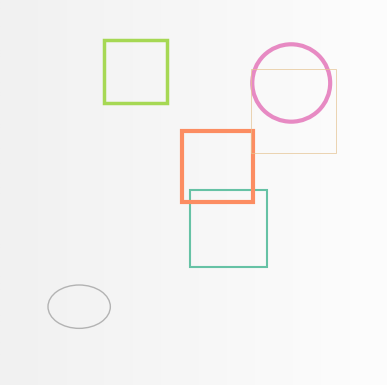[{"shape": "square", "thickness": 1.5, "radius": 0.5, "center": [0.589, 0.406]}, {"shape": "square", "thickness": 3, "radius": 0.46, "center": [0.562, 0.568]}, {"shape": "circle", "thickness": 3, "radius": 0.5, "center": [0.752, 0.784]}, {"shape": "square", "thickness": 2.5, "radius": 0.41, "center": [0.35, 0.814]}, {"shape": "square", "thickness": 0.5, "radius": 0.55, "center": [0.757, 0.712]}, {"shape": "oval", "thickness": 1, "radius": 0.4, "center": [0.204, 0.203]}]